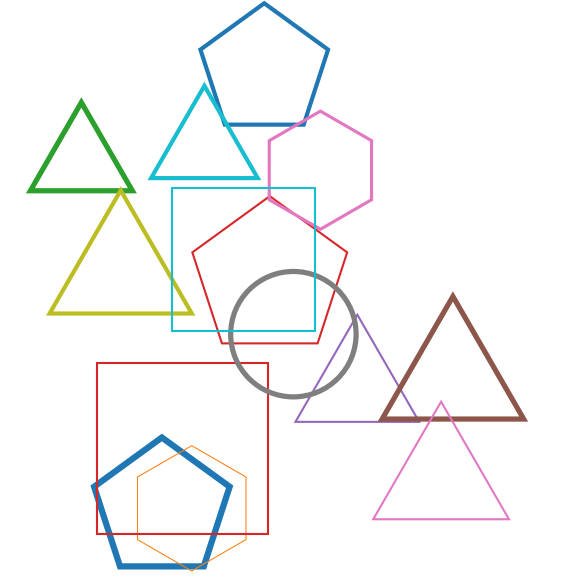[{"shape": "pentagon", "thickness": 2, "radius": 0.58, "center": [0.458, 0.877]}, {"shape": "pentagon", "thickness": 3, "radius": 0.62, "center": [0.28, 0.118]}, {"shape": "hexagon", "thickness": 0.5, "radius": 0.54, "center": [0.332, 0.119]}, {"shape": "triangle", "thickness": 2.5, "radius": 0.51, "center": [0.141, 0.72]}, {"shape": "square", "thickness": 1, "radius": 0.74, "center": [0.316, 0.223]}, {"shape": "pentagon", "thickness": 1, "radius": 0.7, "center": [0.467, 0.519]}, {"shape": "triangle", "thickness": 1, "radius": 0.62, "center": [0.619, 0.33]}, {"shape": "triangle", "thickness": 2.5, "radius": 0.71, "center": [0.784, 0.344]}, {"shape": "hexagon", "thickness": 1.5, "radius": 0.51, "center": [0.555, 0.704]}, {"shape": "triangle", "thickness": 1, "radius": 0.68, "center": [0.764, 0.168]}, {"shape": "circle", "thickness": 2.5, "radius": 0.54, "center": [0.508, 0.42]}, {"shape": "triangle", "thickness": 2, "radius": 0.71, "center": [0.209, 0.527]}, {"shape": "square", "thickness": 1, "radius": 0.62, "center": [0.422, 0.55]}, {"shape": "triangle", "thickness": 2, "radius": 0.53, "center": [0.354, 0.744]}]